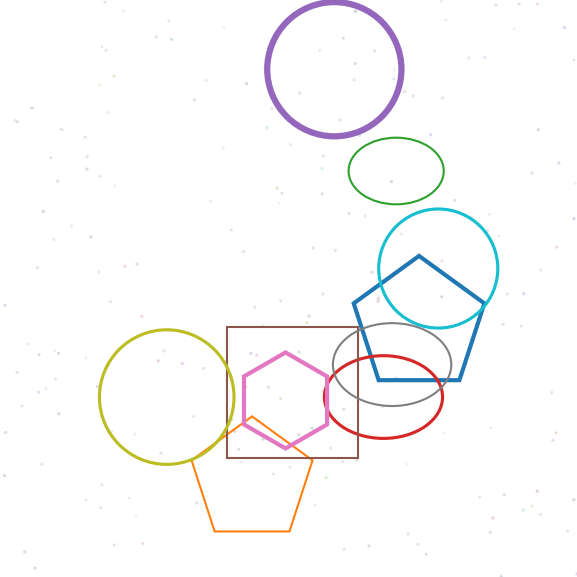[{"shape": "pentagon", "thickness": 2, "radius": 0.59, "center": [0.726, 0.437]}, {"shape": "pentagon", "thickness": 1, "radius": 0.55, "center": [0.436, 0.168]}, {"shape": "oval", "thickness": 1, "radius": 0.41, "center": [0.686, 0.703]}, {"shape": "oval", "thickness": 1.5, "radius": 0.51, "center": [0.664, 0.312]}, {"shape": "circle", "thickness": 3, "radius": 0.58, "center": [0.579, 0.879]}, {"shape": "square", "thickness": 1, "radius": 0.57, "center": [0.506, 0.32]}, {"shape": "hexagon", "thickness": 2, "radius": 0.42, "center": [0.494, 0.306]}, {"shape": "oval", "thickness": 1, "radius": 0.51, "center": [0.679, 0.368]}, {"shape": "circle", "thickness": 1.5, "radius": 0.58, "center": [0.289, 0.312]}, {"shape": "circle", "thickness": 1.5, "radius": 0.52, "center": [0.759, 0.534]}]